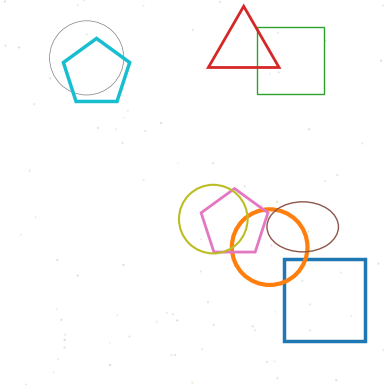[{"shape": "square", "thickness": 2.5, "radius": 0.53, "center": [0.843, 0.221]}, {"shape": "circle", "thickness": 3, "radius": 0.49, "center": [0.7, 0.358]}, {"shape": "square", "thickness": 1, "radius": 0.43, "center": [0.755, 0.843]}, {"shape": "triangle", "thickness": 2, "radius": 0.53, "center": [0.633, 0.878]}, {"shape": "oval", "thickness": 1, "radius": 0.46, "center": [0.786, 0.411]}, {"shape": "pentagon", "thickness": 2, "radius": 0.46, "center": [0.609, 0.419]}, {"shape": "circle", "thickness": 0.5, "radius": 0.48, "center": [0.225, 0.85]}, {"shape": "circle", "thickness": 1.5, "radius": 0.45, "center": [0.554, 0.431]}, {"shape": "pentagon", "thickness": 2.5, "radius": 0.45, "center": [0.251, 0.81]}]